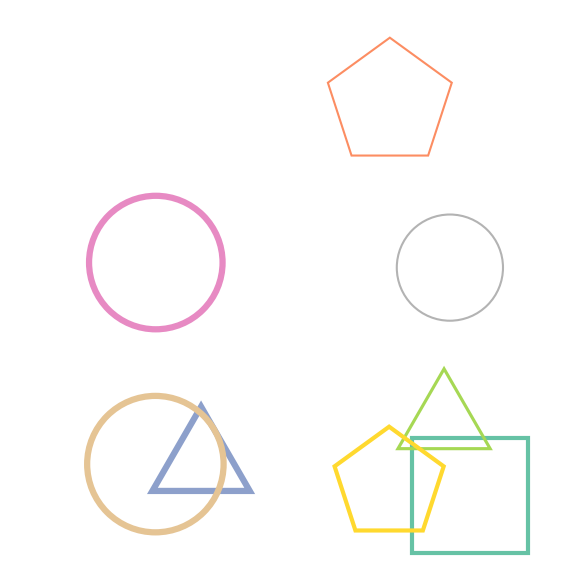[{"shape": "square", "thickness": 2, "radius": 0.5, "center": [0.814, 0.141]}, {"shape": "pentagon", "thickness": 1, "radius": 0.56, "center": [0.675, 0.821]}, {"shape": "triangle", "thickness": 3, "radius": 0.49, "center": [0.348, 0.198]}, {"shape": "circle", "thickness": 3, "radius": 0.58, "center": [0.27, 0.545]}, {"shape": "triangle", "thickness": 1.5, "radius": 0.46, "center": [0.769, 0.268]}, {"shape": "pentagon", "thickness": 2, "radius": 0.5, "center": [0.674, 0.161]}, {"shape": "circle", "thickness": 3, "radius": 0.59, "center": [0.269, 0.195]}, {"shape": "circle", "thickness": 1, "radius": 0.46, "center": [0.779, 0.536]}]